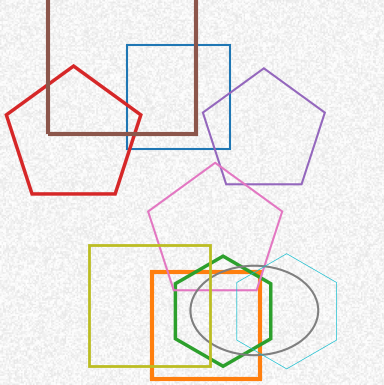[{"shape": "square", "thickness": 1.5, "radius": 0.67, "center": [0.463, 0.748]}, {"shape": "square", "thickness": 3, "radius": 0.7, "center": [0.536, 0.154]}, {"shape": "hexagon", "thickness": 2.5, "radius": 0.72, "center": [0.579, 0.192]}, {"shape": "pentagon", "thickness": 2.5, "radius": 0.92, "center": [0.191, 0.645]}, {"shape": "pentagon", "thickness": 1.5, "radius": 0.83, "center": [0.685, 0.656]}, {"shape": "square", "thickness": 3, "radius": 0.96, "center": [0.317, 0.843]}, {"shape": "pentagon", "thickness": 1.5, "radius": 0.92, "center": [0.559, 0.394]}, {"shape": "oval", "thickness": 1.5, "radius": 0.83, "center": [0.661, 0.194]}, {"shape": "square", "thickness": 2, "radius": 0.79, "center": [0.388, 0.206]}, {"shape": "hexagon", "thickness": 0.5, "radius": 0.75, "center": [0.745, 0.191]}]